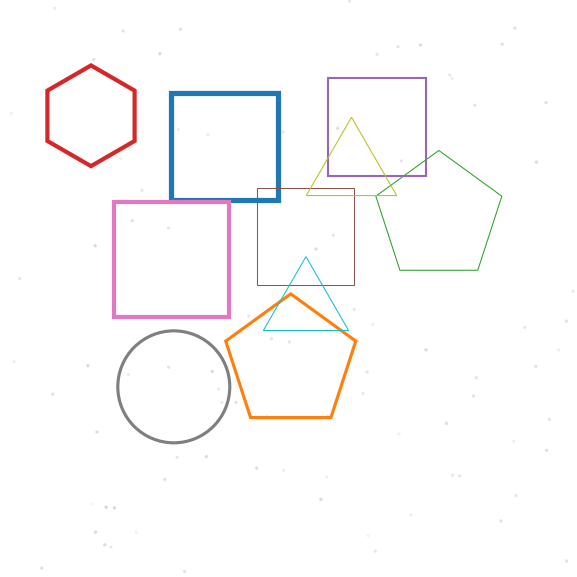[{"shape": "square", "thickness": 2.5, "radius": 0.47, "center": [0.388, 0.746]}, {"shape": "pentagon", "thickness": 1.5, "radius": 0.59, "center": [0.503, 0.372]}, {"shape": "pentagon", "thickness": 0.5, "radius": 0.57, "center": [0.76, 0.624]}, {"shape": "hexagon", "thickness": 2, "radius": 0.44, "center": [0.158, 0.799]}, {"shape": "square", "thickness": 1, "radius": 0.42, "center": [0.653, 0.779]}, {"shape": "square", "thickness": 0.5, "radius": 0.42, "center": [0.529, 0.589]}, {"shape": "square", "thickness": 2, "radius": 0.5, "center": [0.297, 0.55]}, {"shape": "circle", "thickness": 1.5, "radius": 0.48, "center": [0.301, 0.329]}, {"shape": "triangle", "thickness": 0.5, "radius": 0.45, "center": [0.609, 0.706]}, {"shape": "triangle", "thickness": 0.5, "radius": 0.43, "center": [0.53, 0.47]}]